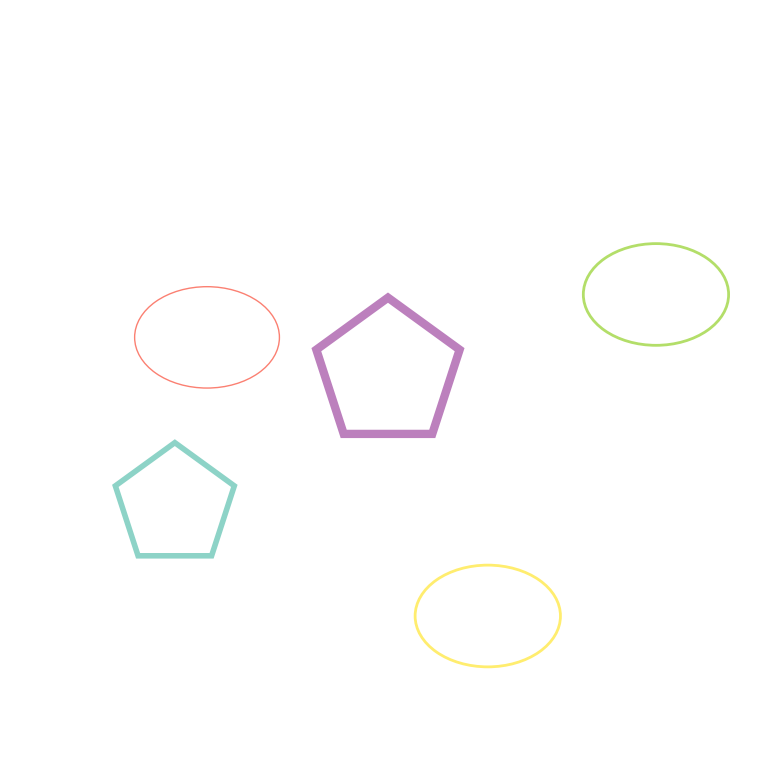[{"shape": "pentagon", "thickness": 2, "radius": 0.41, "center": [0.227, 0.344]}, {"shape": "oval", "thickness": 0.5, "radius": 0.47, "center": [0.269, 0.562]}, {"shape": "oval", "thickness": 1, "radius": 0.47, "center": [0.852, 0.618]}, {"shape": "pentagon", "thickness": 3, "radius": 0.49, "center": [0.504, 0.516]}, {"shape": "oval", "thickness": 1, "radius": 0.47, "center": [0.633, 0.2]}]